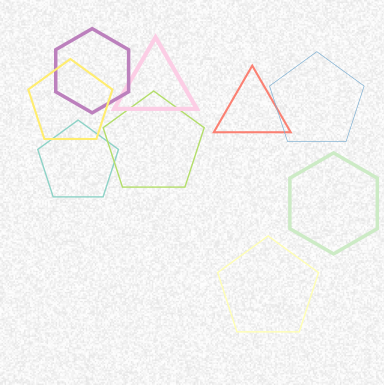[{"shape": "pentagon", "thickness": 1, "radius": 0.55, "center": [0.203, 0.578]}, {"shape": "pentagon", "thickness": 1, "radius": 0.69, "center": [0.696, 0.249]}, {"shape": "triangle", "thickness": 1.5, "radius": 0.58, "center": [0.655, 0.714]}, {"shape": "pentagon", "thickness": 0.5, "radius": 0.65, "center": [0.823, 0.737]}, {"shape": "pentagon", "thickness": 1, "radius": 0.69, "center": [0.399, 0.626]}, {"shape": "triangle", "thickness": 3, "radius": 0.62, "center": [0.404, 0.779]}, {"shape": "hexagon", "thickness": 2.5, "radius": 0.55, "center": [0.239, 0.816]}, {"shape": "hexagon", "thickness": 2.5, "radius": 0.66, "center": [0.866, 0.472]}, {"shape": "pentagon", "thickness": 1.5, "radius": 0.57, "center": [0.183, 0.732]}]